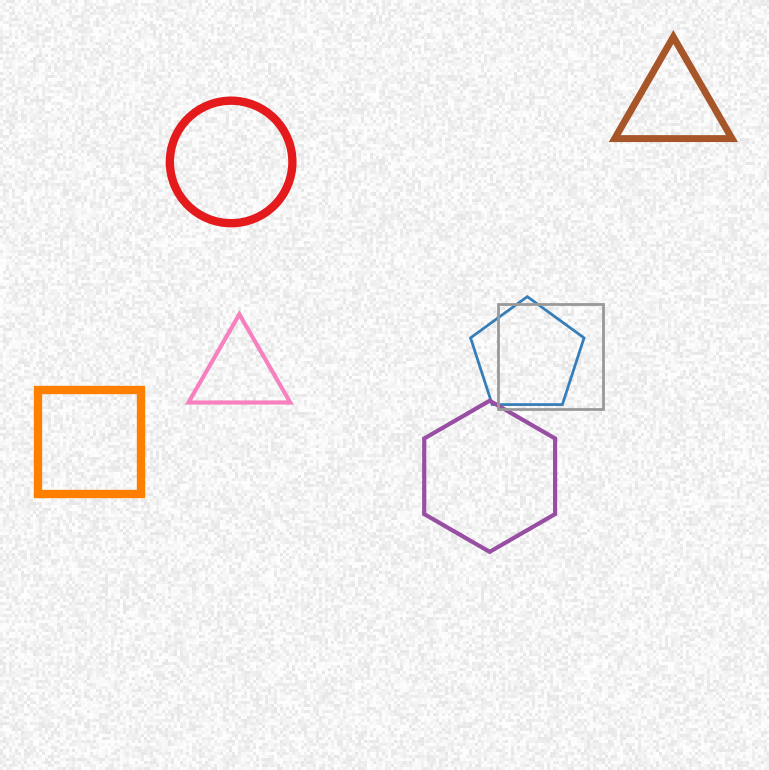[{"shape": "circle", "thickness": 3, "radius": 0.4, "center": [0.3, 0.79]}, {"shape": "pentagon", "thickness": 1, "radius": 0.39, "center": [0.685, 0.537]}, {"shape": "hexagon", "thickness": 1.5, "radius": 0.49, "center": [0.636, 0.381]}, {"shape": "square", "thickness": 3, "radius": 0.34, "center": [0.116, 0.426]}, {"shape": "triangle", "thickness": 2.5, "radius": 0.44, "center": [0.874, 0.864]}, {"shape": "triangle", "thickness": 1.5, "radius": 0.38, "center": [0.311, 0.515]}, {"shape": "square", "thickness": 1, "radius": 0.34, "center": [0.715, 0.537]}]